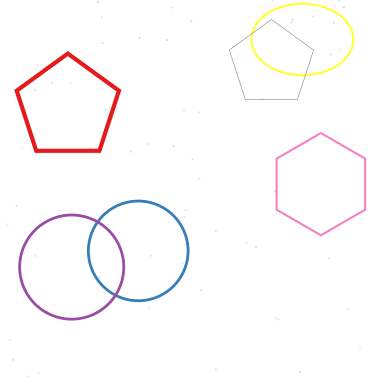[{"shape": "pentagon", "thickness": 3, "radius": 0.7, "center": [0.176, 0.721]}, {"shape": "circle", "thickness": 2, "radius": 0.65, "center": [0.359, 0.348]}, {"shape": "circle", "thickness": 2, "radius": 0.68, "center": [0.186, 0.306]}, {"shape": "oval", "thickness": 1.5, "radius": 0.66, "center": [0.785, 0.897]}, {"shape": "hexagon", "thickness": 1.5, "radius": 0.66, "center": [0.833, 0.522]}, {"shape": "pentagon", "thickness": 0.5, "radius": 0.58, "center": [0.705, 0.834]}]